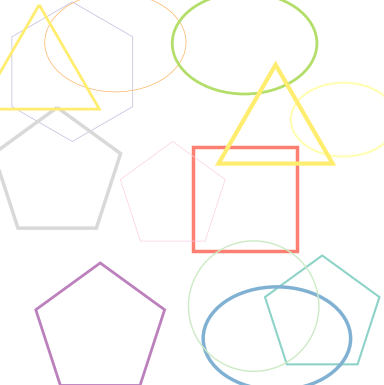[{"shape": "pentagon", "thickness": 1.5, "radius": 0.78, "center": [0.837, 0.18]}, {"shape": "oval", "thickness": 1.5, "radius": 0.69, "center": [0.893, 0.689]}, {"shape": "hexagon", "thickness": 0.5, "radius": 0.91, "center": [0.188, 0.814]}, {"shape": "square", "thickness": 2.5, "radius": 0.67, "center": [0.636, 0.483]}, {"shape": "oval", "thickness": 2.5, "radius": 0.96, "center": [0.719, 0.121]}, {"shape": "oval", "thickness": 0.5, "radius": 0.92, "center": [0.3, 0.89]}, {"shape": "oval", "thickness": 2, "radius": 0.94, "center": [0.635, 0.887]}, {"shape": "pentagon", "thickness": 0.5, "radius": 0.72, "center": [0.449, 0.49]}, {"shape": "pentagon", "thickness": 2.5, "radius": 0.87, "center": [0.149, 0.548]}, {"shape": "pentagon", "thickness": 2, "radius": 0.88, "center": [0.26, 0.141]}, {"shape": "circle", "thickness": 1, "radius": 0.85, "center": [0.659, 0.205]}, {"shape": "triangle", "thickness": 2, "radius": 0.9, "center": [0.102, 0.807]}, {"shape": "triangle", "thickness": 3, "radius": 0.86, "center": [0.716, 0.661]}]